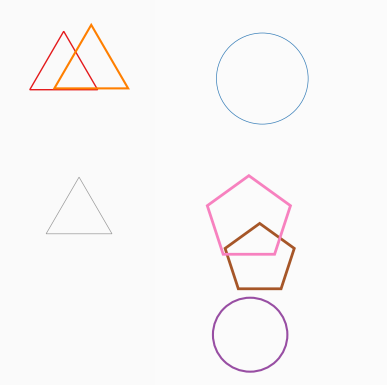[{"shape": "triangle", "thickness": 1, "radius": 0.51, "center": [0.164, 0.818]}, {"shape": "circle", "thickness": 0.5, "radius": 0.59, "center": [0.677, 0.796]}, {"shape": "circle", "thickness": 1.5, "radius": 0.48, "center": [0.646, 0.131]}, {"shape": "triangle", "thickness": 1.5, "radius": 0.55, "center": [0.235, 0.825]}, {"shape": "pentagon", "thickness": 2, "radius": 0.47, "center": [0.67, 0.326]}, {"shape": "pentagon", "thickness": 2, "radius": 0.56, "center": [0.642, 0.431]}, {"shape": "triangle", "thickness": 0.5, "radius": 0.49, "center": [0.204, 0.442]}]